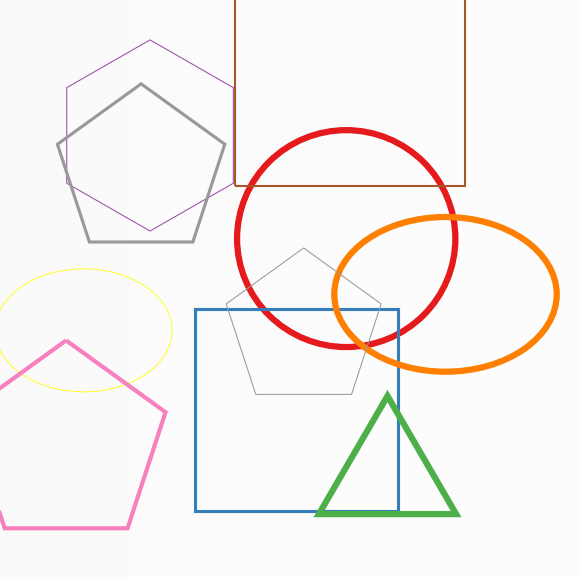[{"shape": "circle", "thickness": 3, "radius": 0.94, "center": [0.596, 0.586]}, {"shape": "square", "thickness": 1.5, "radius": 0.87, "center": [0.511, 0.288]}, {"shape": "triangle", "thickness": 3, "radius": 0.68, "center": [0.667, 0.177]}, {"shape": "hexagon", "thickness": 0.5, "radius": 0.83, "center": [0.258, 0.765]}, {"shape": "oval", "thickness": 3, "radius": 0.96, "center": [0.766, 0.489]}, {"shape": "oval", "thickness": 0.5, "radius": 0.76, "center": [0.144, 0.427]}, {"shape": "square", "thickness": 1, "radius": 0.99, "center": [0.602, 0.876]}, {"shape": "pentagon", "thickness": 2, "radius": 0.9, "center": [0.114, 0.23]}, {"shape": "pentagon", "thickness": 0.5, "radius": 0.7, "center": [0.522, 0.43]}, {"shape": "pentagon", "thickness": 1.5, "radius": 0.76, "center": [0.243, 0.703]}]